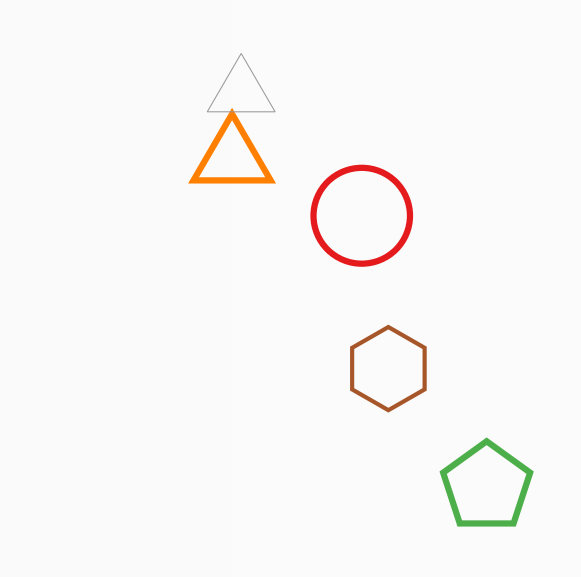[{"shape": "circle", "thickness": 3, "radius": 0.41, "center": [0.622, 0.626]}, {"shape": "pentagon", "thickness": 3, "radius": 0.39, "center": [0.837, 0.156]}, {"shape": "triangle", "thickness": 3, "radius": 0.38, "center": [0.399, 0.725]}, {"shape": "hexagon", "thickness": 2, "radius": 0.36, "center": [0.668, 0.361]}, {"shape": "triangle", "thickness": 0.5, "radius": 0.34, "center": [0.415, 0.839]}]